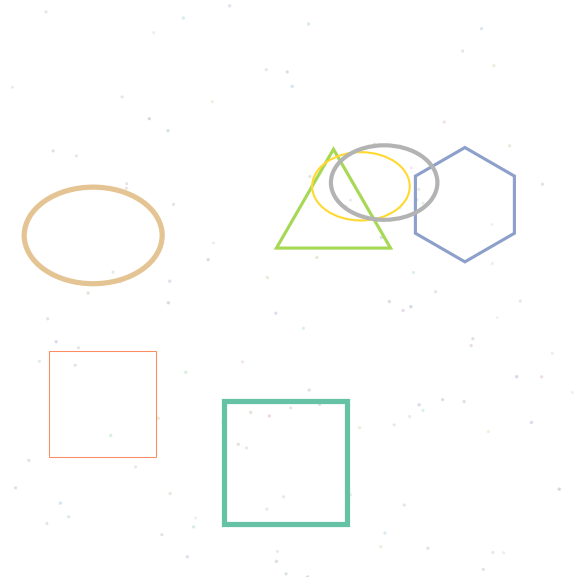[{"shape": "square", "thickness": 2.5, "radius": 0.53, "center": [0.495, 0.198]}, {"shape": "square", "thickness": 0.5, "radius": 0.46, "center": [0.177, 0.299]}, {"shape": "hexagon", "thickness": 1.5, "radius": 0.49, "center": [0.805, 0.645]}, {"shape": "triangle", "thickness": 1.5, "radius": 0.57, "center": [0.577, 0.627]}, {"shape": "oval", "thickness": 1, "radius": 0.42, "center": [0.625, 0.677]}, {"shape": "oval", "thickness": 2.5, "radius": 0.6, "center": [0.161, 0.591]}, {"shape": "oval", "thickness": 2, "radius": 0.46, "center": [0.665, 0.683]}]